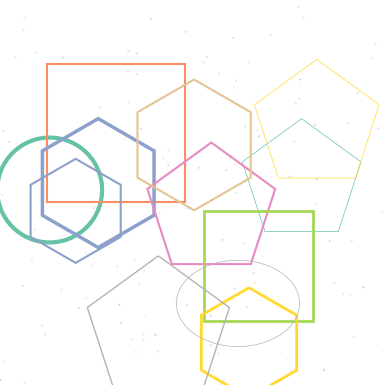[{"shape": "pentagon", "thickness": 0.5, "radius": 0.81, "center": [0.783, 0.53]}, {"shape": "circle", "thickness": 3, "radius": 0.68, "center": [0.129, 0.507]}, {"shape": "square", "thickness": 1.5, "radius": 0.9, "center": [0.301, 0.654]}, {"shape": "hexagon", "thickness": 2.5, "radius": 0.84, "center": [0.255, 0.524]}, {"shape": "hexagon", "thickness": 1.5, "radius": 0.68, "center": [0.196, 0.452]}, {"shape": "pentagon", "thickness": 1.5, "radius": 0.87, "center": [0.549, 0.455]}, {"shape": "square", "thickness": 2, "radius": 0.71, "center": [0.671, 0.309]}, {"shape": "hexagon", "thickness": 2, "radius": 0.71, "center": [0.647, 0.11]}, {"shape": "pentagon", "thickness": 0.5, "radius": 0.85, "center": [0.823, 0.675]}, {"shape": "hexagon", "thickness": 1.5, "radius": 0.85, "center": [0.504, 0.624]}, {"shape": "oval", "thickness": 0.5, "radius": 0.8, "center": [0.618, 0.212]}, {"shape": "pentagon", "thickness": 1, "radius": 0.97, "center": [0.411, 0.141]}]